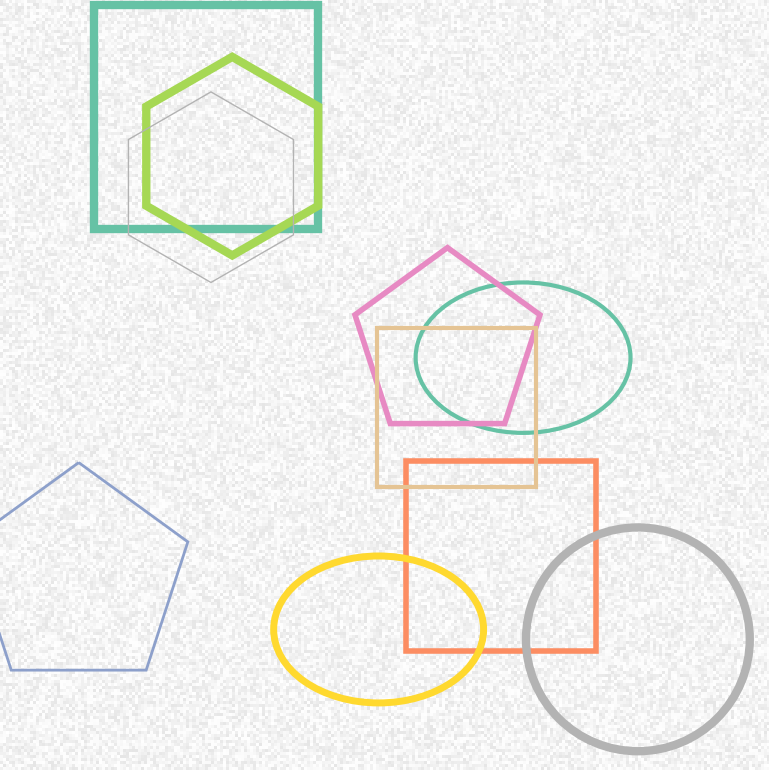[{"shape": "square", "thickness": 3, "radius": 0.73, "center": [0.268, 0.848]}, {"shape": "oval", "thickness": 1.5, "radius": 0.7, "center": [0.679, 0.536]}, {"shape": "square", "thickness": 2, "radius": 0.62, "center": [0.651, 0.278]}, {"shape": "pentagon", "thickness": 1, "radius": 0.75, "center": [0.102, 0.25]}, {"shape": "pentagon", "thickness": 2, "radius": 0.63, "center": [0.581, 0.552]}, {"shape": "hexagon", "thickness": 3, "radius": 0.64, "center": [0.302, 0.797]}, {"shape": "oval", "thickness": 2.5, "radius": 0.68, "center": [0.492, 0.183]}, {"shape": "square", "thickness": 1.5, "radius": 0.52, "center": [0.593, 0.471]}, {"shape": "hexagon", "thickness": 0.5, "radius": 0.62, "center": [0.274, 0.757]}, {"shape": "circle", "thickness": 3, "radius": 0.73, "center": [0.828, 0.17]}]